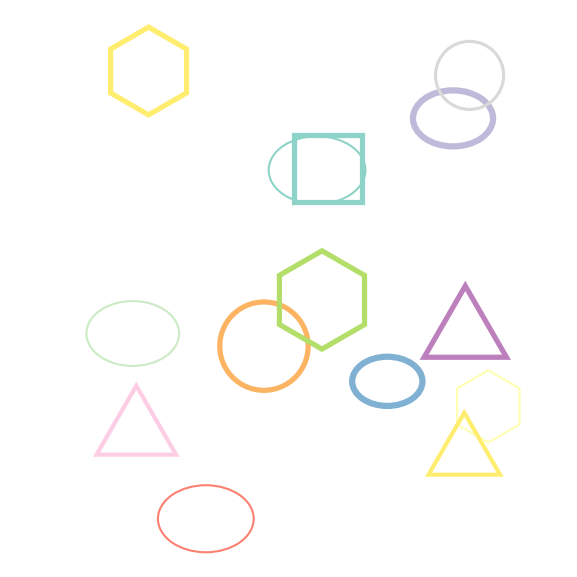[{"shape": "oval", "thickness": 1, "radius": 0.42, "center": [0.549, 0.705]}, {"shape": "square", "thickness": 2.5, "radius": 0.29, "center": [0.568, 0.707]}, {"shape": "hexagon", "thickness": 1, "radius": 0.31, "center": [0.845, 0.295]}, {"shape": "oval", "thickness": 3, "radius": 0.35, "center": [0.784, 0.794]}, {"shape": "oval", "thickness": 1, "radius": 0.41, "center": [0.356, 0.101]}, {"shape": "oval", "thickness": 3, "radius": 0.3, "center": [0.671, 0.339]}, {"shape": "circle", "thickness": 2.5, "radius": 0.38, "center": [0.457, 0.4]}, {"shape": "hexagon", "thickness": 2.5, "radius": 0.43, "center": [0.558, 0.48]}, {"shape": "triangle", "thickness": 2, "radius": 0.4, "center": [0.236, 0.252]}, {"shape": "circle", "thickness": 1.5, "radius": 0.29, "center": [0.813, 0.869]}, {"shape": "triangle", "thickness": 2.5, "radius": 0.41, "center": [0.806, 0.422]}, {"shape": "oval", "thickness": 1, "radius": 0.4, "center": [0.23, 0.422]}, {"shape": "triangle", "thickness": 2, "radius": 0.36, "center": [0.804, 0.213]}, {"shape": "hexagon", "thickness": 2.5, "radius": 0.38, "center": [0.257, 0.876]}]